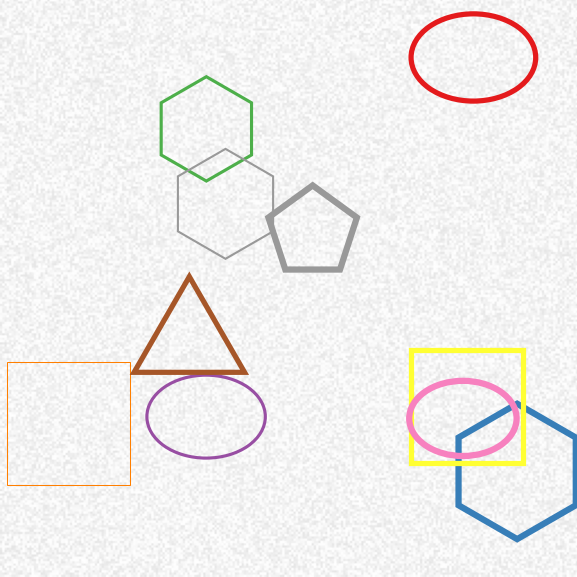[{"shape": "oval", "thickness": 2.5, "radius": 0.54, "center": [0.82, 0.9]}, {"shape": "hexagon", "thickness": 3, "radius": 0.59, "center": [0.896, 0.183]}, {"shape": "hexagon", "thickness": 1.5, "radius": 0.45, "center": [0.357, 0.776]}, {"shape": "oval", "thickness": 1.5, "radius": 0.51, "center": [0.357, 0.278]}, {"shape": "square", "thickness": 0.5, "radius": 0.53, "center": [0.119, 0.266]}, {"shape": "square", "thickness": 2.5, "radius": 0.49, "center": [0.809, 0.295]}, {"shape": "triangle", "thickness": 2.5, "radius": 0.55, "center": [0.328, 0.41]}, {"shape": "oval", "thickness": 3, "radius": 0.46, "center": [0.802, 0.275]}, {"shape": "hexagon", "thickness": 1, "radius": 0.48, "center": [0.39, 0.646]}, {"shape": "pentagon", "thickness": 3, "radius": 0.4, "center": [0.541, 0.598]}]